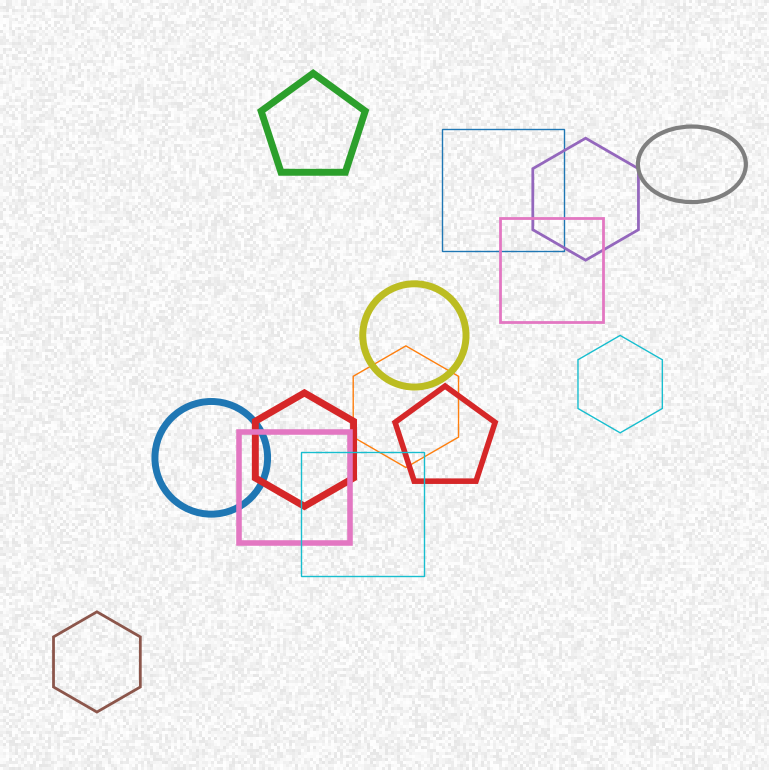[{"shape": "circle", "thickness": 2.5, "radius": 0.37, "center": [0.274, 0.405]}, {"shape": "square", "thickness": 0.5, "radius": 0.4, "center": [0.653, 0.753]}, {"shape": "hexagon", "thickness": 0.5, "radius": 0.39, "center": [0.527, 0.472]}, {"shape": "pentagon", "thickness": 2.5, "radius": 0.36, "center": [0.407, 0.834]}, {"shape": "pentagon", "thickness": 2, "radius": 0.34, "center": [0.578, 0.43]}, {"shape": "hexagon", "thickness": 2.5, "radius": 0.37, "center": [0.395, 0.416]}, {"shape": "hexagon", "thickness": 1, "radius": 0.4, "center": [0.761, 0.741]}, {"shape": "hexagon", "thickness": 1, "radius": 0.33, "center": [0.126, 0.14]}, {"shape": "square", "thickness": 1, "radius": 0.34, "center": [0.716, 0.649]}, {"shape": "square", "thickness": 2, "radius": 0.36, "center": [0.383, 0.367]}, {"shape": "oval", "thickness": 1.5, "radius": 0.35, "center": [0.899, 0.787]}, {"shape": "circle", "thickness": 2.5, "radius": 0.34, "center": [0.538, 0.564]}, {"shape": "square", "thickness": 0.5, "radius": 0.4, "center": [0.471, 0.333]}, {"shape": "hexagon", "thickness": 0.5, "radius": 0.32, "center": [0.805, 0.501]}]